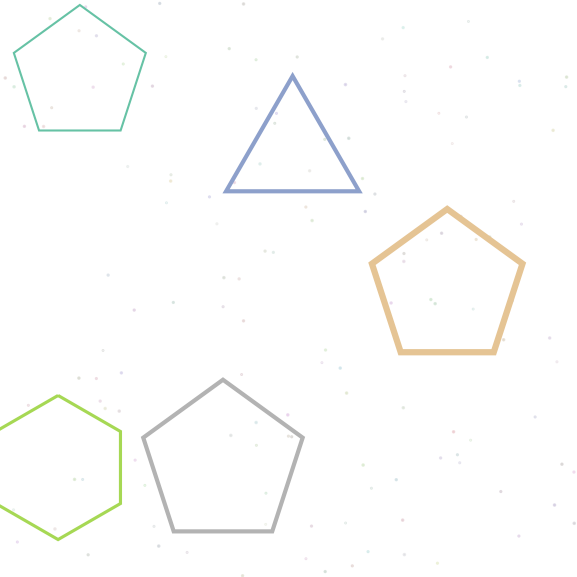[{"shape": "pentagon", "thickness": 1, "radius": 0.6, "center": [0.138, 0.87]}, {"shape": "triangle", "thickness": 2, "radius": 0.67, "center": [0.507, 0.734]}, {"shape": "hexagon", "thickness": 1.5, "radius": 0.62, "center": [0.101, 0.19]}, {"shape": "pentagon", "thickness": 3, "radius": 0.69, "center": [0.774, 0.5]}, {"shape": "pentagon", "thickness": 2, "radius": 0.73, "center": [0.386, 0.196]}]